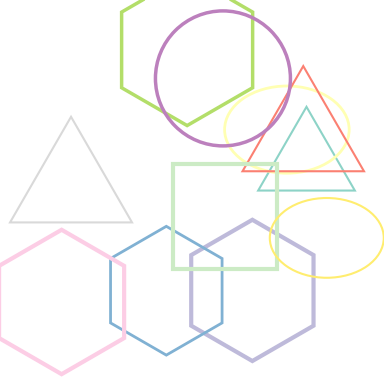[{"shape": "triangle", "thickness": 1.5, "radius": 0.72, "center": [0.796, 0.578]}, {"shape": "oval", "thickness": 2, "radius": 0.81, "center": [0.745, 0.663]}, {"shape": "hexagon", "thickness": 3, "radius": 0.92, "center": [0.656, 0.246]}, {"shape": "triangle", "thickness": 1.5, "radius": 0.91, "center": [0.788, 0.646]}, {"shape": "hexagon", "thickness": 2, "radius": 0.84, "center": [0.432, 0.245]}, {"shape": "hexagon", "thickness": 2.5, "radius": 0.98, "center": [0.486, 0.87]}, {"shape": "hexagon", "thickness": 3, "radius": 0.94, "center": [0.16, 0.216]}, {"shape": "triangle", "thickness": 1.5, "radius": 0.91, "center": [0.184, 0.514]}, {"shape": "circle", "thickness": 2.5, "radius": 0.88, "center": [0.579, 0.796]}, {"shape": "square", "thickness": 3, "radius": 0.68, "center": [0.584, 0.437]}, {"shape": "oval", "thickness": 1.5, "radius": 0.74, "center": [0.849, 0.382]}]